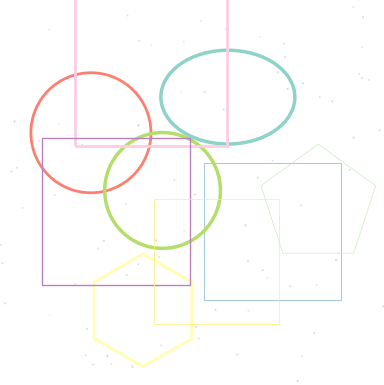[{"shape": "oval", "thickness": 2.5, "radius": 0.87, "center": [0.592, 0.748]}, {"shape": "hexagon", "thickness": 2, "radius": 0.73, "center": [0.371, 0.194]}, {"shape": "circle", "thickness": 2, "radius": 0.78, "center": [0.236, 0.655]}, {"shape": "square", "thickness": 0.5, "radius": 0.89, "center": [0.709, 0.399]}, {"shape": "circle", "thickness": 2.5, "radius": 0.75, "center": [0.422, 0.505]}, {"shape": "square", "thickness": 2, "radius": 0.99, "center": [0.392, 0.819]}, {"shape": "square", "thickness": 1, "radius": 0.96, "center": [0.301, 0.45]}, {"shape": "pentagon", "thickness": 0.5, "radius": 0.78, "center": [0.827, 0.469]}, {"shape": "square", "thickness": 0.5, "radius": 0.81, "center": [0.563, 0.32]}]